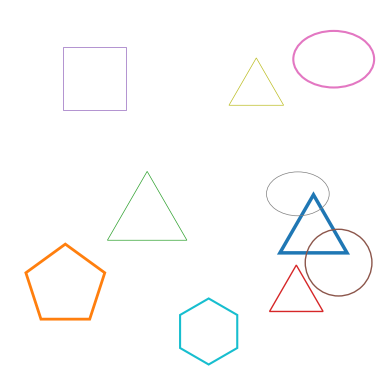[{"shape": "triangle", "thickness": 2.5, "radius": 0.5, "center": [0.814, 0.394]}, {"shape": "pentagon", "thickness": 2, "radius": 0.54, "center": [0.17, 0.258]}, {"shape": "triangle", "thickness": 0.5, "radius": 0.6, "center": [0.382, 0.436]}, {"shape": "triangle", "thickness": 1, "radius": 0.4, "center": [0.77, 0.231]}, {"shape": "square", "thickness": 0.5, "radius": 0.41, "center": [0.245, 0.797]}, {"shape": "circle", "thickness": 1, "radius": 0.43, "center": [0.879, 0.318]}, {"shape": "oval", "thickness": 1.5, "radius": 0.52, "center": [0.867, 0.846]}, {"shape": "oval", "thickness": 0.5, "radius": 0.41, "center": [0.774, 0.497]}, {"shape": "triangle", "thickness": 0.5, "radius": 0.41, "center": [0.666, 0.768]}, {"shape": "hexagon", "thickness": 1.5, "radius": 0.43, "center": [0.542, 0.139]}]